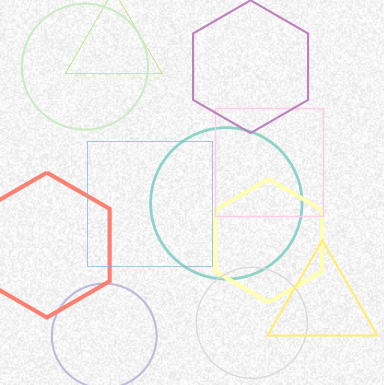[{"shape": "circle", "thickness": 2, "radius": 0.98, "center": [0.588, 0.472]}, {"shape": "hexagon", "thickness": 3, "radius": 0.8, "center": [0.698, 0.375]}, {"shape": "circle", "thickness": 1.5, "radius": 0.68, "center": [0.271, 0.127]}, {"shape": "hexagon", "thickness": 3, "radius": 0.94, "center": [0.122, 0.364]}, {"shape": "square", "thickness": 0.5, "radius": 0.81, "center": [0.389, 0.472]}, {"shape": "triangle", "thickness": 0.5, "radius": 0.73, "center": [0.295, 0.881]}, {"shape": "square", "thickness": 1, "radius": 0.7, "center": [0.698, 0.58]}, {"shape": "circle", "thickness": 1, "radius": 0.72, "center": [0.654, 0.162]}, {"shape": "hexagon", "thickness": 1.5, "radius": 0.86, "center": [0.651, 0.827]}, {"shape": "circle", "thickness": 1.5, "radius": 0.82, "center": [0.221, 0.827]}, {"shape": "triangle", "thickness": 1.5, "radius": 0.82, "center": [0.838, 0.211]}]